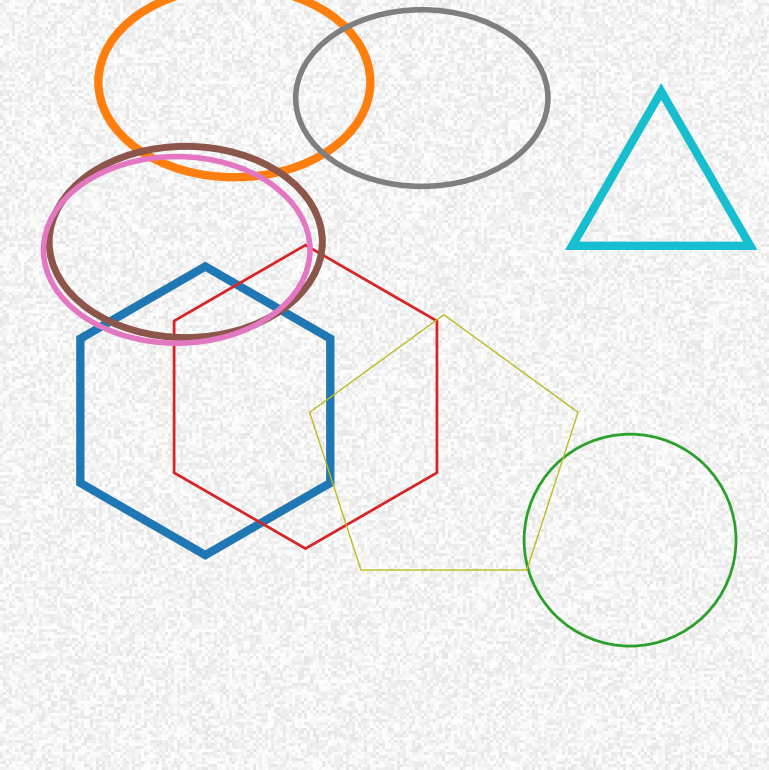[{"shape": "hexagon", "thickness": 3, "radius": 0.94, "center": [0.267, 0.467]}, {"shape": "oval", "thickness": 3, "radius": 0.88, "center": [0.304, 0.893]}, {"shape": "circle", "thickness": 1, "radius": 0.69, "center": [0.818, 0.299]}, {"shape": "hexagon", "thickness": 1, "radius": 0.99, "center": [0.397, 0.485]}, {"shape": "oval", "thickness": 2.5, "radius": 0.89, "center": [0.241, 0.686]}, {"shape": "oval", "thickness": 2, "radius": 0.87, "center": [0.23, 0.675]}, {"shape": "oval", "thickness": 2, "radius": 0.82, "center": [0.548, 0.873]}, {"shape": "pentagon", "thickness": 0.5, "radius": 0.92, "center": [0.576, 0.408]}, {"shape": "triangle", "thickness": 3, "radius": 0.67, "center": [0.859, 0.748]}]